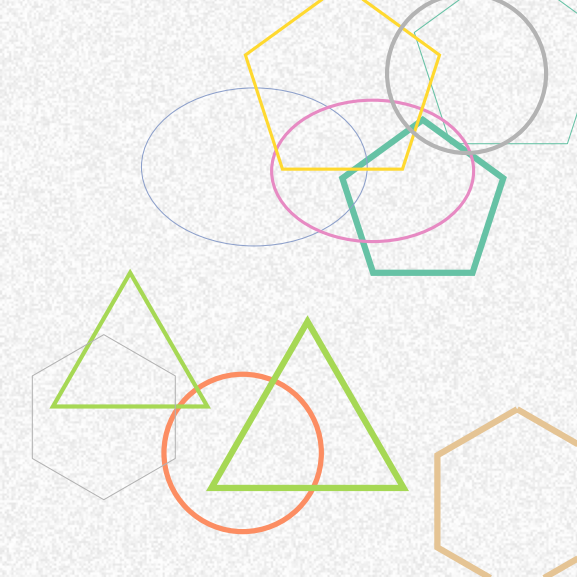[{"shape": "pentagon", "thickness": 3, "radius": 0.73, "center": [0.732, 0.645]}, {"shape": "pentagon", "thickness": 0.5, "radius": 0.86, "center": [0.881, 0.89]}, {"shape": "circle", "thickness": 2.5, "radius": 0.68, "center": [0.42, 0.215]}, {"shape": "oval", "thickness": 0.5, "radius": 0.98, "center": [0.44, 0.71]}, {"shape": "oval", "thickness": 1.5, "radius": 0.87, "center": [0.645, 0.703]}, {"shape": "triangle", "thickness": 2, "radius": 0.77, "center": [0.225, 0.372]}, {"shape": "triangle", "thickness": 3, "radius": 0.96, "center": [0.533, 0.25]}, {"shape": "pentagon", "thickness": 1.5, "radius": 0.88, "center": [0.593, 0.849]}, {"shape": "hexagon", "thickness": 3, "radius": 0.8, "center": [0.896, 0.131]}, {"shape": "hexagon", "thickness": 0.5, "radius": 0.71, "center": [0.18, 0.277]}, {"shape": "circle", "thickness": 2, "radius": 0.69, "center": [0.808, 0.872]}]